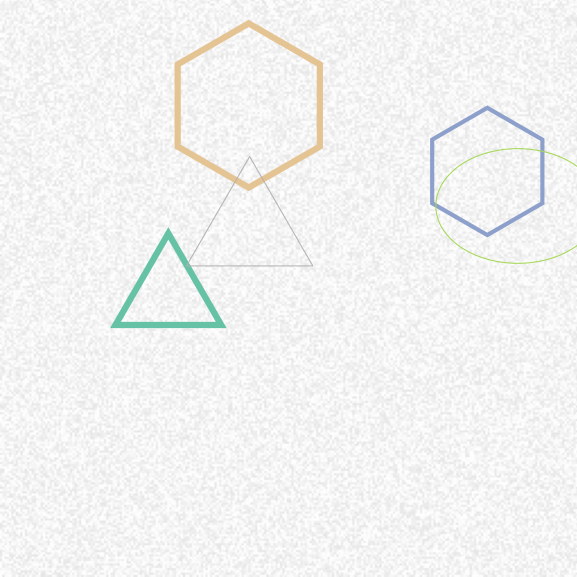[{"shape": "triangle", "thickness": 3, "radius": 0.53, "center": [0.291, 0.489]}, {"shape": "hexagon", "thickness": 2, "radius": 0.55, "center": [0.844, 0.702]}, {"shape": "oval", "thickness": 0.5, "radius": 0.71, "center": [0.897, 0.642]}, {"shape": "hexagon", "thickness": 3, "radius": 0.71, "center": [0.431, 0.816]}, {"shape": "triangle", "thickness": 0.5, "radius": 0.63, "center": [0.432, 0.602]}]